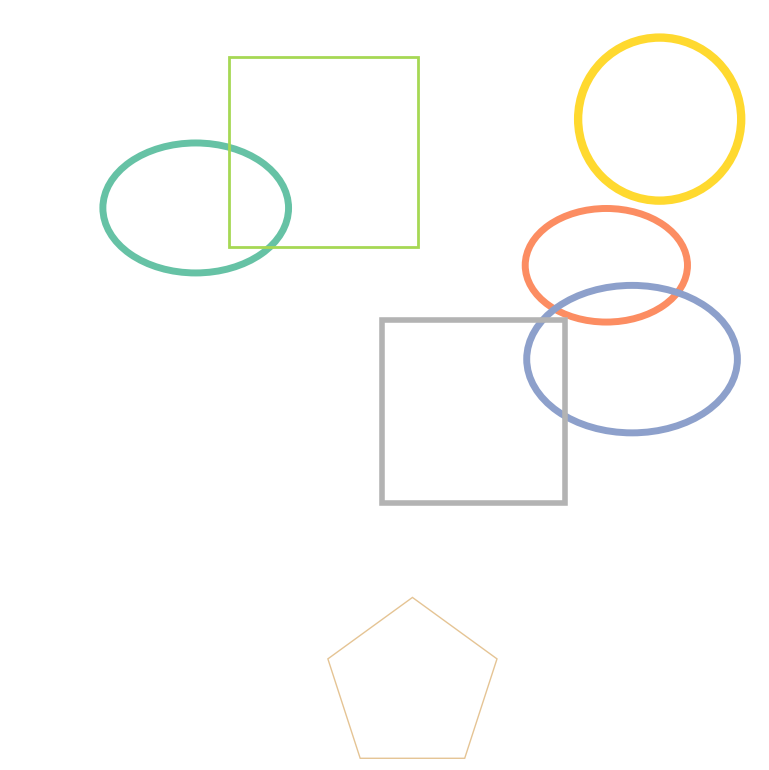[{"shape": "oval", "thickness": 2.5, "radius": 0.6, "center": [0.254, 0.73]}, {"shape": "oval", "thickness": 2.5, "radius": 0.53, "center": [0.787, 0.655]}, {"shape": "oval", "thickness": 2.5, "radius": 0.68, "center": [0.821, 0.534]}, {"shape": "square", "thickness": 1, "radius": 0.61, "center": [0.42, 0.803]}, {"shape": "circle", "thickness": 3, "radius": 0.53, "center": [0.857, 0.845]}, {"shape": "pentagon", "thickness": 0.5, "radius": 0.58, "center": [0.536, 0.109]}, {"shape": "square", "thickness": 2, "radius": 0.59, "center": [0.615, 0.465]}]